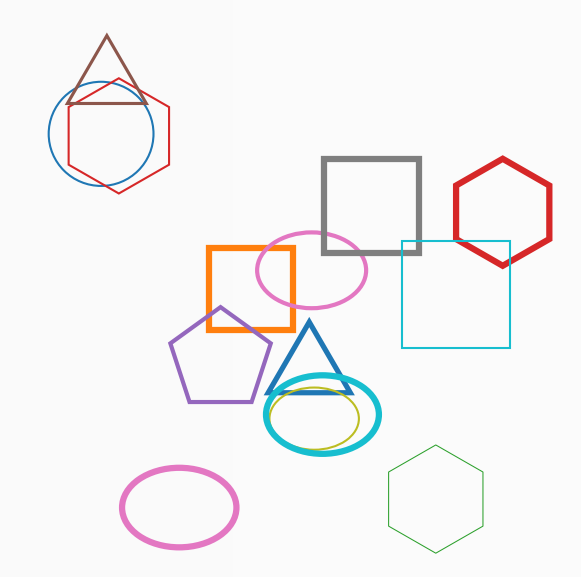[{"shape": "triangle", "thickness": 2.5, "radius": 0.41, "center": [0.532, 0.36]}, {"shape": "circle", "thickness": 1, "radius": 0.45, "center": [0.174, 0.767]}, {"shape": "square", "thickness": 3, "radius": 0.36, "center": [0.432, 0.499]}, {"shape": "hexagon", "thickness": 0.5, "radius": 0.47, "center": [0.75, 0.135]}, {"shape": "hexagon", "thickness": 1, "radius": 0.5, "center": [0.204, 0.764]}, {"shape": "hexagon", "thickness": 3, "radius": 0.46, "center": [0.865, 0.632]}, {"shape": "pentagon", "thickness": 2, "radius": 0.45, "center": [0.379, 0.376]}, {"shape": "triangle", "thickness": 1.5, "radius": 0.39, "center": [0.184, 0.859]}, {"shape": "oval", "thickness": 2, "radius": 0.47, "center": [0.536, 0.531]}, {"shape": "oval", "thickness": 3, "radius": 0.49, "center": [0.308, 0.12]}, {"shape": "square", "thickness": 3, "radius": 0.41, "center": [0.639, 0.642]}, {"shape": "oval", "thickness": 1, "radius": 0.38, "center": [0.541, 0.274]}, {"shape": "square", "thickness": 1, "radius": 0.46, "center": [0.784, 0.49]}, {"shape": "oval", "thickness": 3, "radius": 0.49, "center": [0.555, 0.281]}]